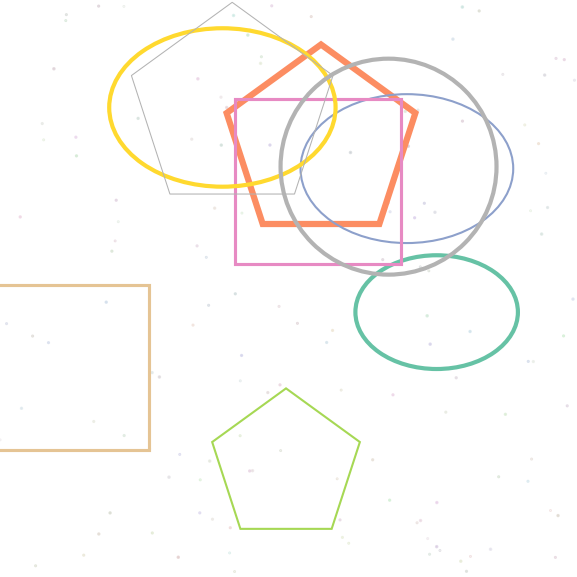[{"shape": "oval", "thickness": 2, "radius": 0.7, "center": [0.756, 0.459]}, {"shape": "pentagon", "thickness": 3, "radius": 0.86, "center": [0.556, 0.75]}, {"shape": "oval", "thickness": 1, "radius": 0.92, "center": [0.705, 0.707]}, {"shape": "square", "thickness": 1.5, "radius": 0.72, "center": [0.551, 0.685]}, {"shape": "pentagon", "thickness": 1, "radius": 0.67, "center": [0.495, 0.192]}, {"shape": "oval", "thickness": 2, "radius": 0.98, "center": [0.385, 0.813]}, {"shape": "square", "thickness": 1.5, "radius": 0.72, "center": [0.116, 0.363]}, {"shape": "circle", "thickness": 2, "radius": 0.93, "center": [0.673, 0.711]}, {"shape": "pentagon", "thickness": 0.5, "radius": 0.92, "center": [0.402, 0.812]}]